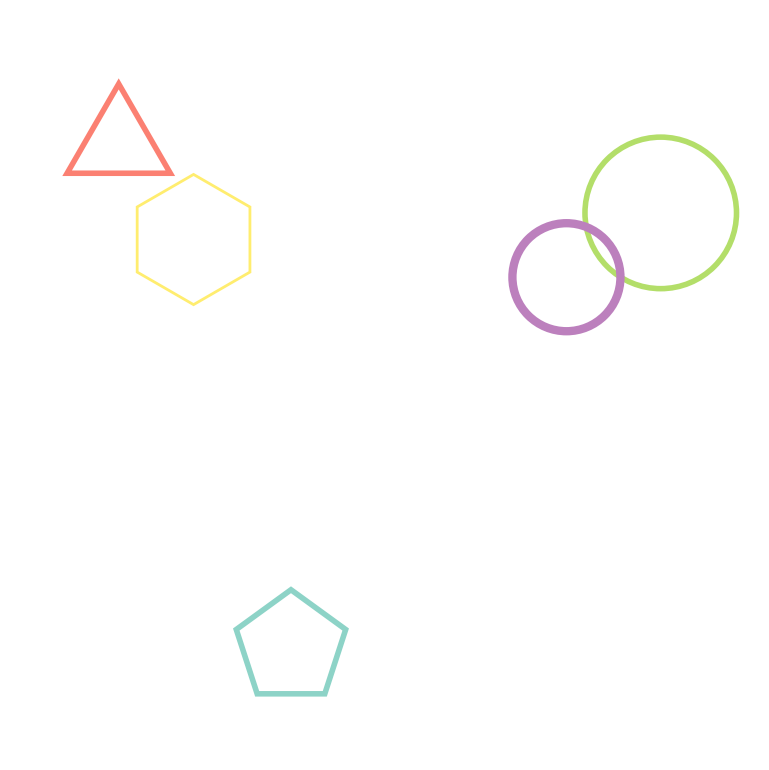[{"shape": "pentagon", "thickness": 2, "radius": 0.37, "center": [0.378, 0.159]}, {"shape": "triangle", "thickness": 2, "radius": 0.39, "center": [0.154, 0.814]}, {"shape": "circle", "thickness": 2, "radius": 0.49, "center": [0.858, 0.724]}, {"shape": "circle", "thickness": 3, "radius": 0.35, "center": [0.736, 0.64]}, {"shape": "hexagon", "thickness": 1, "radius": 0.42, "center": [0.251, 0.689]}]